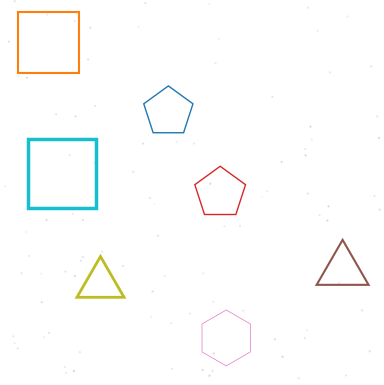[{"shape": "pentagon", "thickness": 1, "radius": 0.34, "center": [0.437, 0.71]}, {"shape": "square", "thickness": 1.5, "radius": 0.4, "center": [0.126, 0.89]}, {"shape": "pentagon", "thickness": 1, "radius": 0.35, "center": [0.572, 0.499]}, {"shape": "triangle", "thickness": 1.5, "radius": 0.39, "center": [0.89, 0.299]}, {"shape": "hexagon", "thickness": 0.5, "radius": 0.36, "center": [0.588, 0.122]}, {"shape": "triangle", "thickness": 2, "radius": 0.35, "center": [0.261, 0.263]}, {"shape": "square", "thickness": 2.5, "radius": 0.44, "center": [0.161, 0.549]}]